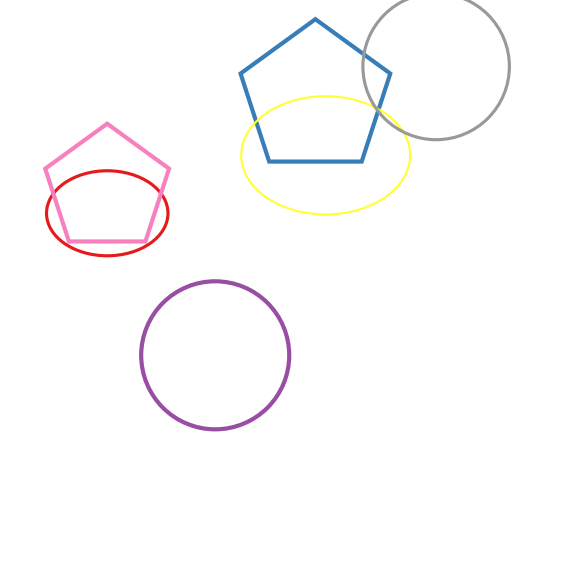[{"shape": "oval", "thickness": 1.5, "radius": 0.53, "center": [0.186, 0.63]}, {"shape": "pentagon", "thickness": 2, "radius": 0.68, "center": [0.546, 0.83]}, {"shape": "circle", "thickness": 2, "radius": 0.64, "center": [0.373, 0.384]}, {"shape": "oval", "thickness": 1, "radius": 0.73, "center": [0.564, 0.73]}, {"shape": "pentagon", "thickness": 2, "radius": 0.56, "center": [0.186, 0.672]}, {"shape": "circle", "thickness": 1.5, "radius": 0.63, "center": [0.755, 0.884]}]